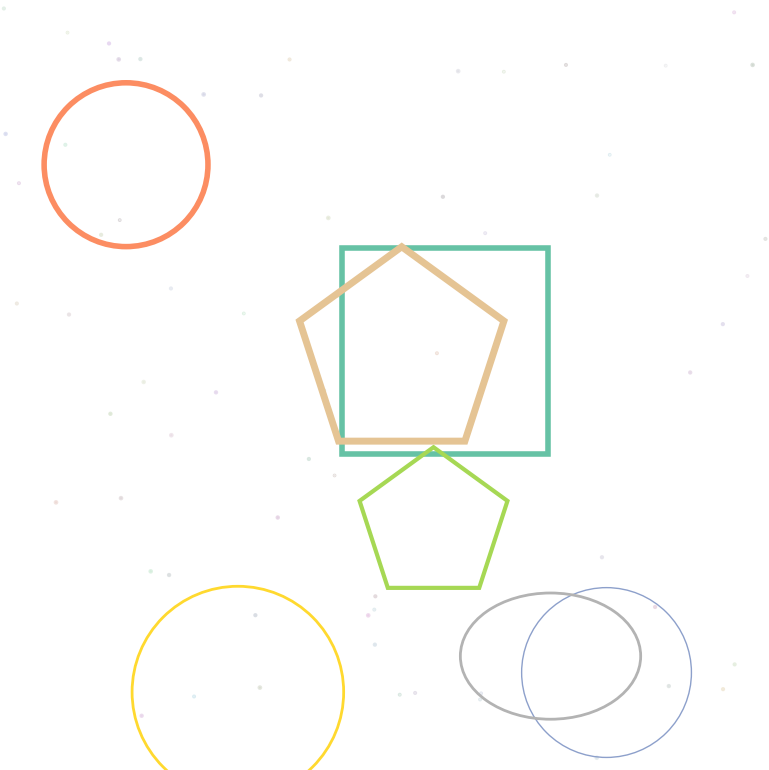[{"shape": "square", "thickness": 2, "radius": 0.67, "center": [0.578, 0.544]}, {"shape": "circle", "thickness": 2, "radius": 0.53, "center": [0.164, 0.786]}, {"shape": "circle", "thickness": 0.5, "radius": 0.55, "center": [0.788, 0.127]}, {"shape": "pentagon", "thickness": 1.5, "radius": 0.5, "center": [0.563, 0.318]}, {"shape": "circle", "thickness": 1, "radius": 0.69, "center": [0.309, 0.101]}, {"shape": "pentagon", "thickness": 2.5, "radius": 0.7, "center": [0.522, 0.54]}, {"shape": "oval", "thickness": 1, "radius": 0.59, "center": [0.715, 0.148]}]